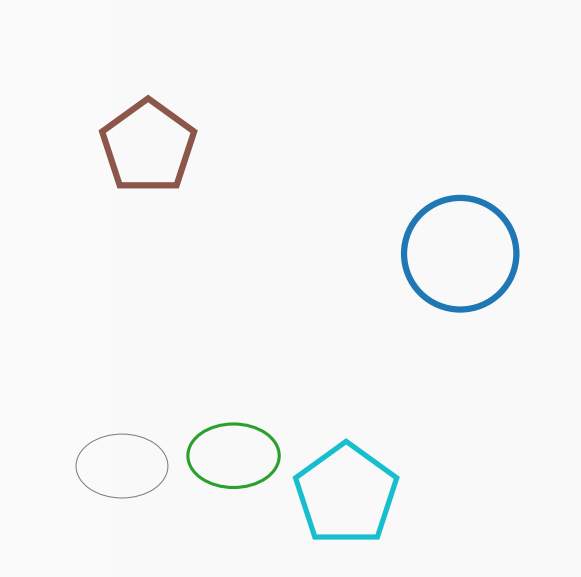[{"shape": "circle", "thickness": 3, "radius": 0.48, "center": [0.792, 0.56]}, {"shape": "oval", "thickness": 1.5, "radius": 0.39, "center": [0.402, 0.21]}, {"shape": "pentagon", "thickness": 3, "radius": 0.42, "center": [0.255, 0.746]}, {"shape": "oval", "thickness": 0.5, "radius": 0.4, "center": [0.21, 0.192]}, {"shape": "pentagon", "thickness": 2.5, "radius": 0.46, "center": [0.596, 0.143]}]